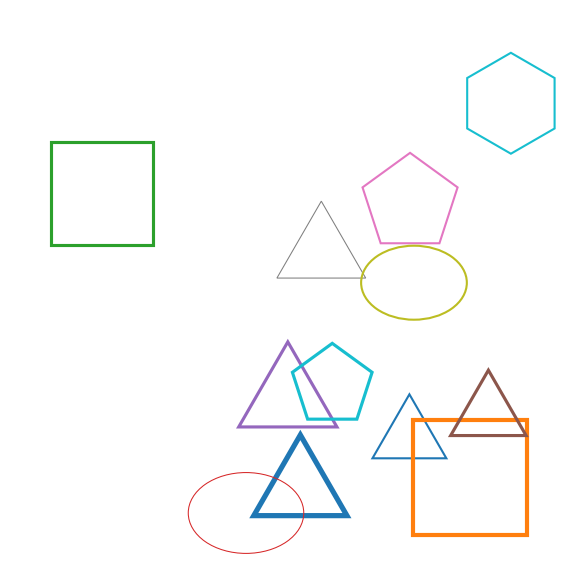[{"shape": "triangle", "thickness": 2.5, "radius": 0.47, "center": [0.52, 0.153]}, {"shape": "triangle", "thickness": 1, "radius": 0.37, "center": [0.709, 0.242]}, {"shape": "square", "thickness": 2, "radius": 0.49, "center": [0.814, 0.172]}, {"shape": "square", "thickness": 1.5, "radius": 0.44, "center": [0.176, 0.664]}, {"shape": "oval", "thickness": 0.5, "radius": 0.5, "center": [0.426, 0.111]}, {"shape": "triangle", "thickness": 1.5, "radius": 0.49, "center": [0.498, 0.309]}, {"shape": "triangle", "thickness": 1.5, "radius": 0.38, "center": [0.846, 0.283]}, {"shape": "pentagon", "thickness": 1, "radius": 0.43, "center": [0.71, 0.648]}, {"shape": "triangle", "thickness": 0.5, "radius": 0.44, "center": [0.556, 0.562]}, {"shape": "oval", "thickness": 1, "radius": 0.46, "center": [0.717, 0.51]}, {"shape": "pentagon", "thickness": 1.5, "radius": 0.36, "center": [0.575, 0.332]}, {"shape": "hexagon", "thickness": 1, "radius": 0.44, "center": [0.885, 0.82]}]